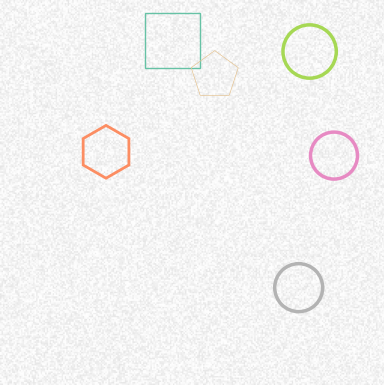[{"shape": "square", "thickness": 1, "radius": 0.36, "center": [0.448, 0.894]}, {"shape": "hexagon", "thickness": 2, "radius": 0.34, "center": [0.275, 0.606]}, {"shape": "circle", "thickness": 2.5, "radius": 0.31, "center": [0.868, 0.596]}, {"shape": "circle", "thickness": 2.5, "radius": 0.35, "center": [0.804, 0.866]}, {"shape": "pentagon", "thickness": 0.5, "radius": 0.32, "center": [0.558, 0.804]}, {"shape": "circle", "thickness": 2.5, "radius": 0.31, "center": [0.776, 0.253]}]